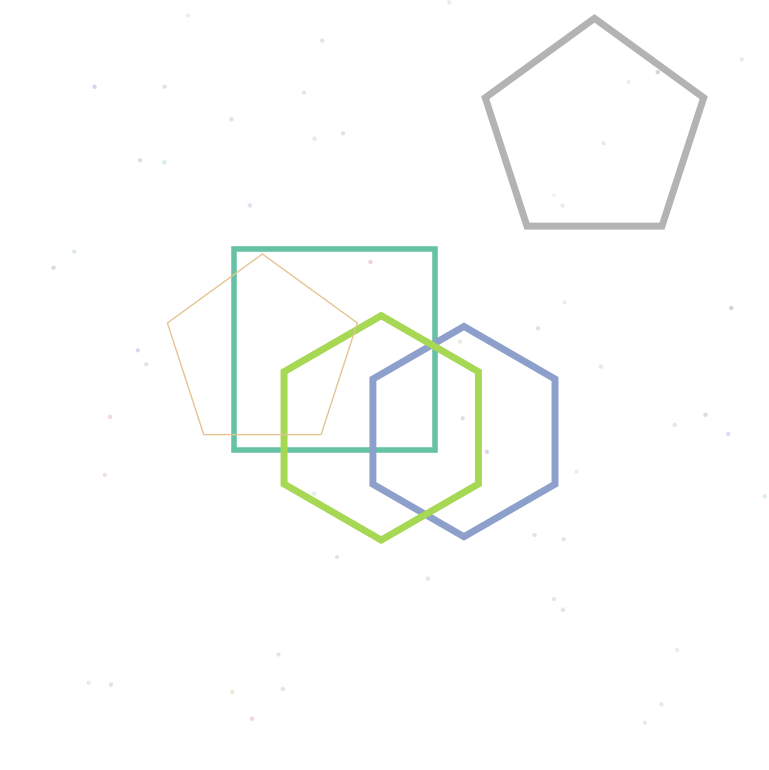[{"shape": "square", "thickness": 2, "radius": 0.65, "center": [0.434, 0.546]}, {"shape": "hexagon", "thickness": 2.5, "radius": 0.68, "center": [0.603, 0.439]}, {"shape": "hexagon", "thickness": 2.5, "radius": 0.73, "center": [0.495, 0.444]}, {"shape": "pentagon", "thickness": 0.5, "radius": 0.65, "center": [0.341, 0.54]}, {"shape": "pentagon", "thickness": 2.5, "radius": 0.75, "center": [0.772, 0.827]}]